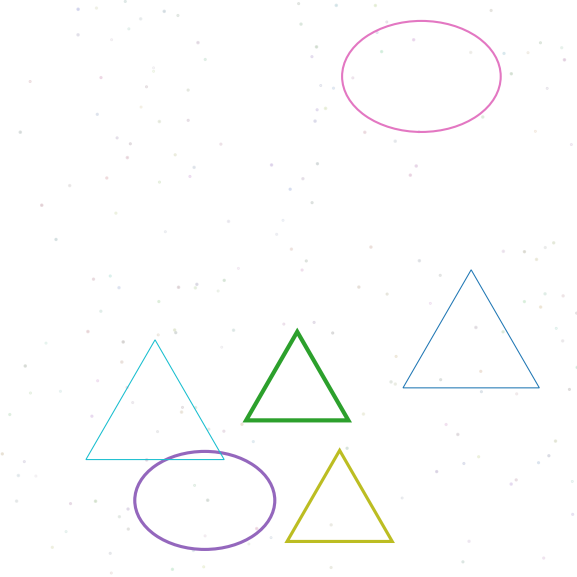[{"shape": "triangle", "thickness": 0.5, "radius": 0.68, "center": [0.816, 0.396]}, {"shape": "triangle", "thickness": 2, "radius": 0.51, "center": [0.515, 0.322]}, {"shape": "oval", "thickness": 1.5, "radius": 0.61, "center": [0.355, 0.133]}, {"shape": "oval", "thickness": 1, "radius": 0.69, "center": [0.73, 0.867]}, {"shape": "triangle", "thickness": 1.5, "radius": 0.53, "center": [0.588, 0.114]}, {"shape": "triangle", "thickness": 0.5, "radius": 0.69, "center": [0.268, 0.272]}]